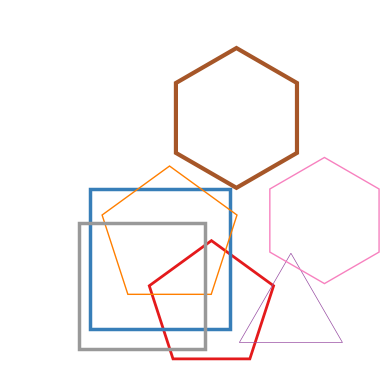[{"shape": "pentagon", "thickness": 2, "radius": 0.85, "center": [0.549, 0.205]}, {"shape": "square", "thickness": 2.5, "radius": 0.91, "center": [0.416, 0.327]}, {"shape": "triangle", "thickness": 0.5, "radius": 0.77, "center": [0.756, 0.188]}, {"shape": "pentagon", "thickness": 1, "radius": 0.92, "center": [0.44, 0.385]}, {"shape": "hexagon", "thickness": 3, "radius": 0.91, "center": [0.614, 0.694]}, {"shape": "hexagon", "thickness": 1, "radius": 0.82, "center": [0.843, 0.427]}, {"shape": "square", "thickness": 2.5, "radius": 0.82, "center": [0.369, 0.257]}]